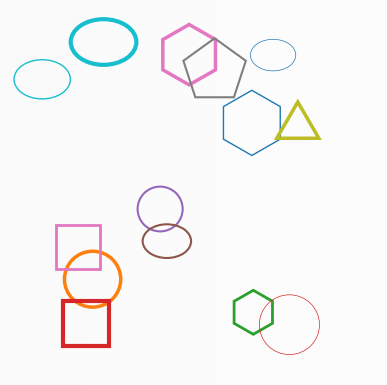[{"shape": "oval", "thickness": 0.5, "radius": 0.29, "center": [0.705, 0.857]}, {"shape": "hexagon", "thickness": 1, "radius": 0.42, "center": [0.65, 0.681]}, {"shape": "circle", "thickness": 2.5, "radius": 0.36, "center": [0.239, 0.275]}, {"shape": "hexagon", "thickness": 2, "radius": 0.29, "center": [0.654, 0.189]}, {"shape": "square", "thickness": 3, "radius": 0.29, "center": [0.222, 0.16]}, {"shape": "circle", "thickness": 0.5, "radius": 0.39, "center": [0.747, 0.157]}, {"shape": "circle", "thickness": 1.5, "radius": 0.29, "center": [0.413, 0.457]}, {"shape": "oval", "thickness": 1.5, "radius": 0.31, "center": [0.431, 0.374]}, {"shape": "hexagon", "thickness": 2.5, "radius": 0.39, "center": [0.488, 0.858]}, {"shape": "square", "thickness": 2, "radius": 0.29, "center": [0.202, 0.359]}, {"shape": "pentagon", "thickness": 1.5, "radius": 0.42, "center": [0.554, 0.816]}, {"shape": "triangle", "thickness": 2.5, "radius": 0.31, "center": [0.769, 0.672]}, {"shape": "oval", "thickness": 3, "radius": 0.42, "center": [0.267, 0.891]}, {"shape": "oval", "thickness": 1, "radius": 0.36, "center": [0.109, 0.794]}]